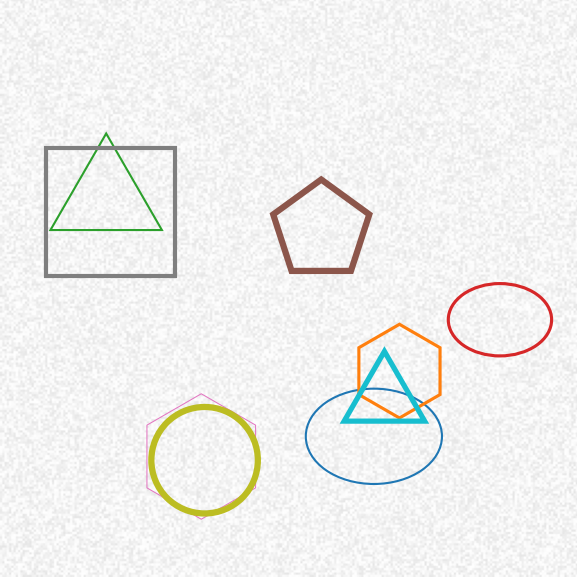[{"shape": "oval", "thickness": 1, "radius": 0.59, "center": [0.647, 0.244]}, {"shape": "hexagon", "thickness": 1.5, "radius": 0.41, "center": [0.692, 0.356]}, {"shape": "triangle", "thickness": 1, "radius": 0.56, "center": [0.184, 0.657]}, {"shape": "oval", "thickness": 1.5, "radius": 0.45, "center": [0.866, 0.445]}, {"shape": "pentagon", "thickness": 3, "radius": 0.44, "center": [0.556, 0.601]}, {"shape": "hexagon", "thickness": 0.5, "radius": 0.54, "center": [0.349, 0.209]}, {"shape": "square", "thickness": 2, "radius": 0.56, "center": [0.191, 0.632]}, {"shape": "circle", "thickness": 3, "radius": 0.46, "center": [0.354, 0.202]}, {"shape": "triangle", "thickness": 2.5, "radius": 0.4, "center": [0.666, 0.31]}]